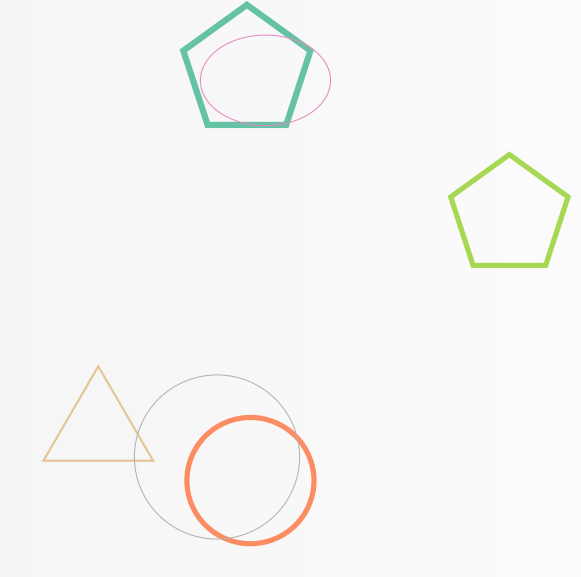[{"shape": "pentagon", "thickness": 3, "radius": 0.57, "center": [0.425, 0.876]}, {"shape": "circle", "thickness": 2.5, "radius": 0.55, "center": [0.431, 0.167]}, {"shape": "oval", "thickness": 0.5, "radius": 0.56, "center": [0.457, 0.86]}, {"shape": "pentagon", "thickness": 2.5, "radius": 0.53, "center": [0.876, 0.625]}, {"shape": "triangle", "thickness": 1, "radius": 0.55, "center": [0.169, 0.256]}, {"shape": "circle", "thickness": 0.5, "radius": 0.71, "center": [0.373, 0.208]}]